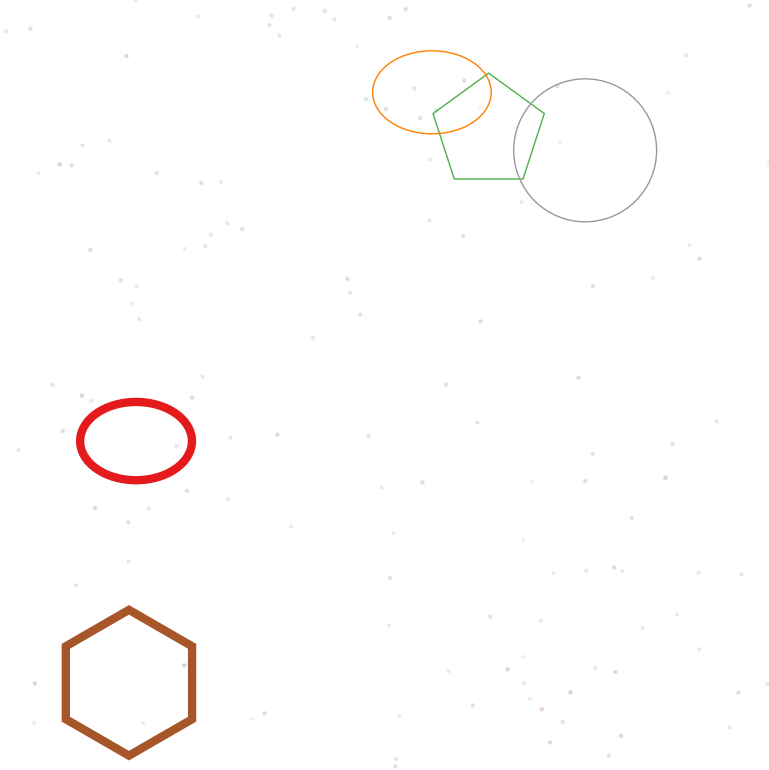[{"shape": "oval", "thickness": 3, "radius": 0.36, "center": [0.177, 0.427]}, {"shape": "pentagon", "thickness": 0.5, "radius": 0.38, "center": [0.635, 0.829]}, {"shape": "oval", "thickness": 0.5, "radius": 0.39, "center": [0.561, 0.88]}, {"shape": "hexagon", "thickness": 3, "radius": 0.47, "center": [0.167, 0.113]}, {"shape": "circle", "thickness": 0.5, "radius": 0.46, "center": [0.76, 0.805]}]